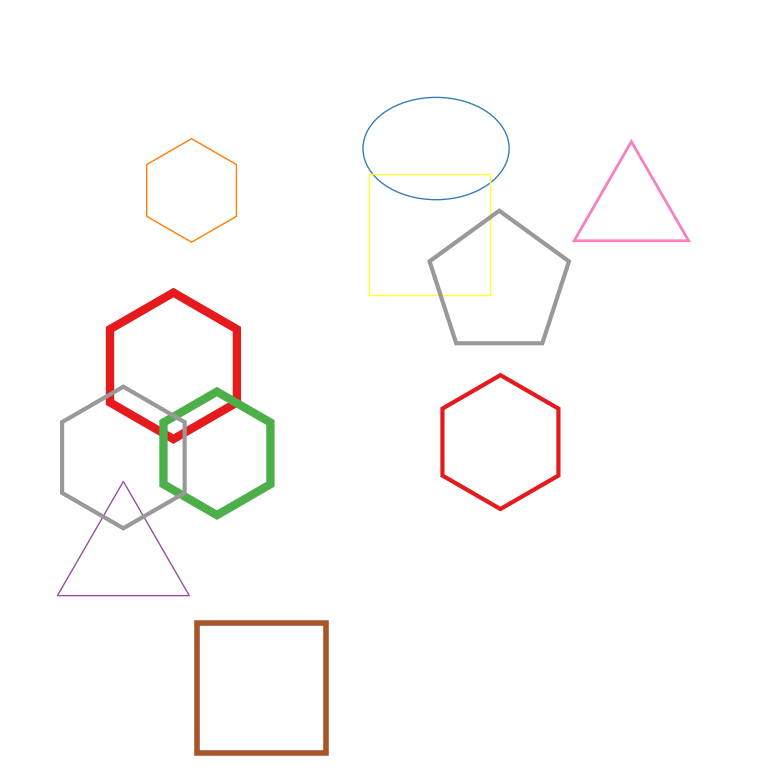[{"shape": "hexagon", "thickness": 1.5, "radius": 0.43, "center": [0.65, 0.426]}, {"shape": "hexagon", "thickness": 3, "radius": 0.48, "center": [0.225, 0.525]}, {"shape": "oval", "thickness": 0.5, "radius": 0.47, "center": [0.566, 0.807]}, {"shape": "hexagon", "thickness": 3, "radius": 0.4, "center": [0.282, 0.411]}, {"shape": "triangle", "thickness": 0.5, "radius": 0.49, "center": [0.16, 0.276]}, {"shape": "hexagon", "thickness": 0.5, "radius": 0.34, "center": [0.249, 0.753]}, {"shape": "square", "thickness": 0.5, "radius": 0.39, "center": [0.558, 0.695]}, {"shape": "square", "thickness": 2, "radius": 0.42, "center": [0.34, 0.107]}, {"shape": "triangle", "thickness": 1, "radius": 0.43, "center": [0.82, 0.73]}, {"shape": "pentagon", "thickness": 1.5, "radius": 0.48, "center": [0.648, 0.631]}, {"shape": "hexagon", "thickness": 1.5, "radius": 0.46, "center": [0.16, 0.406]}]